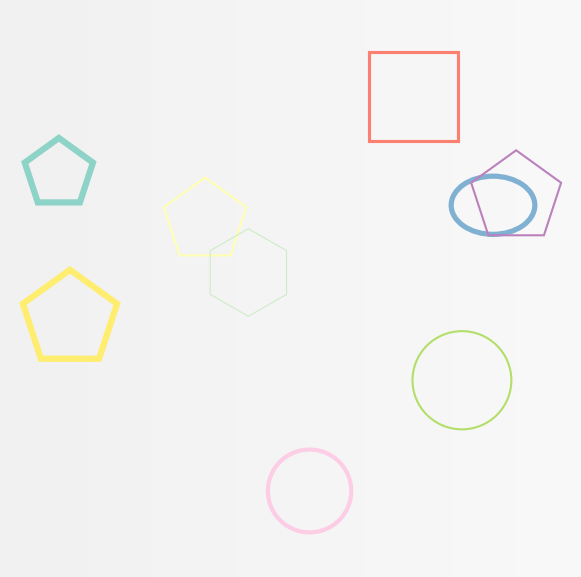[{"shape": "pentagon", "thickness": 3, "radius": 0.31, "center": [0.101, 0.699]}, {"shape": "pentagon", "thickness": 1, "radius": 0.37, "center": [0.353, 0.617]}, {"shape": "square", "thickness": 1.5, "radius": 0.39, "center": [0.712, 0.832]}, {"shape": "oval", "thickness": 2.5, "radius": 0.36, "center": [0.848, 0.644]}, {"shape": "circle", "thickness": 1, "radius": 0.43, "center": [0.795, 0.341]}, {"shape": "circle", "thickness": 2, "radius": 0.36, "center": [0.533, 0.149]}, {"shape": "pentagon", "thickness": 1, "radius": 0.41, "center": [0.888, 0.658]}, {"shape": "hexagon", "thickness": 0.5, "radius": 0.38, "center": [0.427, 0.527]}, {"shape": "pentagon", "thickness": 3, "radius": 0.43, "center": [0.12, 0.447]}]